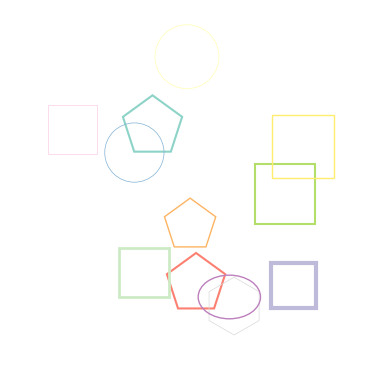[{"shape": "pentagon", "thickness": 1.5, "radius": 0.4, "center": [0.396, 0.672]}, {"shape": "circle", "thickness": 0.5, "radius": 0.42, "center": [0.486, 0.853]}, {"shape": "square", "thickness": 3, "radius": 0.29, "center": [0.762, 0.259]}, {"shape": "pentagon", "thickness": 1.5, "radius": 0.4, "center": [0.509, 0.263]}, {"shape": "circle", "thickness": 0.5, "radius": 0.38, "center": [0.349, 0.604]}, {"shape": "pentagon", "thickness": 1, "radius": 0.35, "center": [0.494, 0.415]}, {"shape": "square", "thickness": 1.5, "radius": 0.39, "center": [0.741, 0.495]}, {"shape": "square", "thickness": 0.5, "radius": 0.32, "center": [0.189, 0.664]}, {"shape": "hexagon", "thickness": 0.5, "radius": 0.38, "center": [0.608, 0.205]}, {"shape": "oval", "thickness": 1, "radius": 0.4, "center": [0.596, 0.229]}, {"shape": "square", "thickness": 2, "radius": 0.32, "center": [0.374, 0.292]}, {"shape": "square", "thickness": 1, "radius": 0.41, "center": [0.787, 0.62]}]